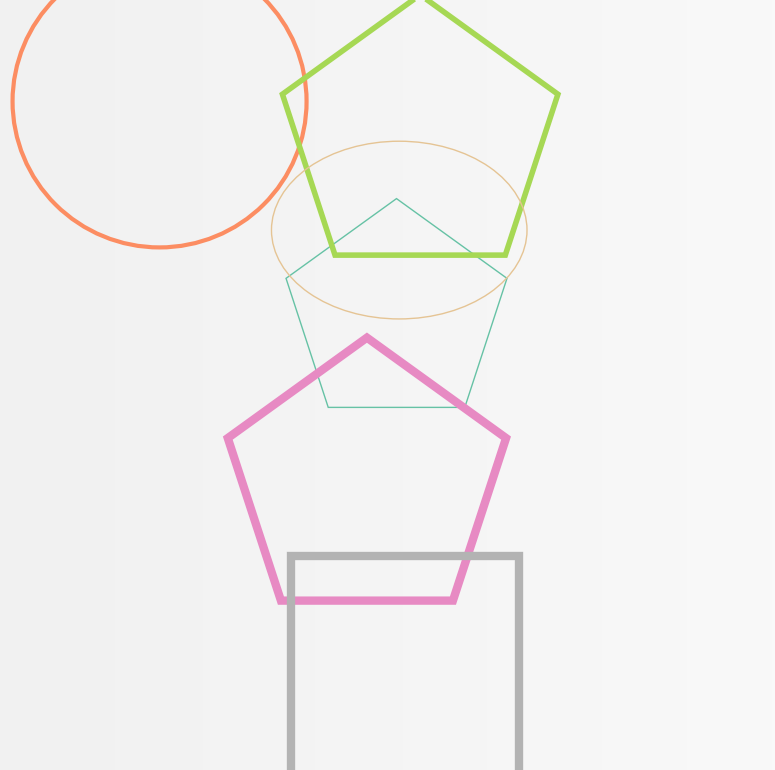[{"shape": "pentagon", "thickness": 0.5, "radius": 0.75, "center": [0.512, 0.592]}, {"shape": "circle", "thickness": 1.5, "radius": 0.95, "center": [0.206, 0.868]}, {"shape": "pentagon", "thickness": 3, "radius": 0.94, "center": [0.473, 0.373]}, {"shape": "pentagon", "thickness": 2, "radius": 0.93, "center": [0.542, 0.82]}, {"shape": "oval", "thickness": 0.5, "radius": 0.82, "center": [0.515, 0.701]}, {"shape": "square", "thickness": 3, "radius": 0.73, "center": [0.523, 0.131]}]